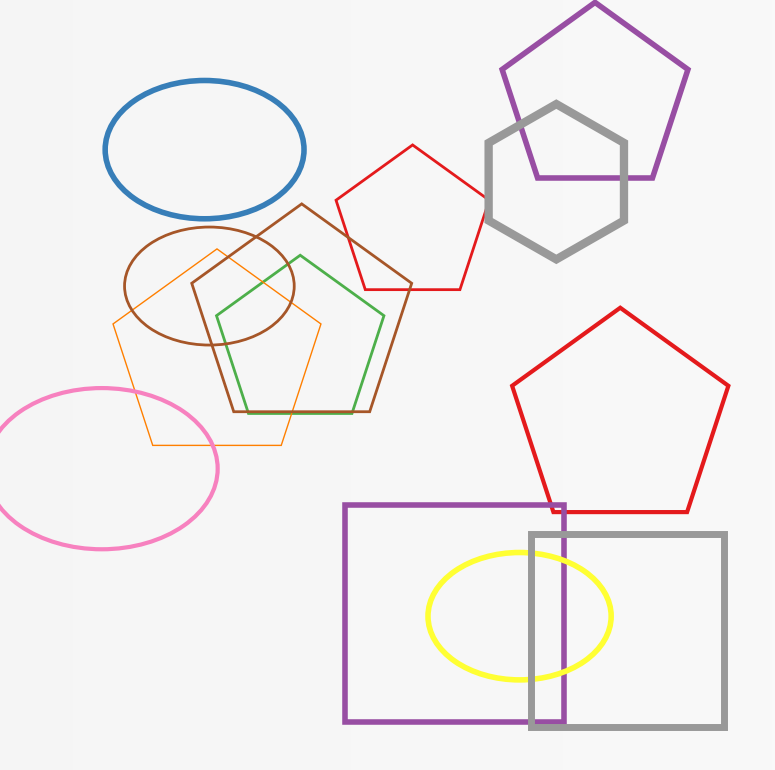[{"shape": "pentagon", "thickness": 1, "radius": 0.52, "center": [0.532, 0.708]}, {"shape": "pentagon", "thickness": 1.5, "radius": 0.73, "center": [0.8, 0.454]}, {"shape": "oval", "thickness": 2, "radius": 0.64, "center": [0.264, 0.806]}, {"shape": "pentagon", "thickness": 1, "radius": 0.57, "center": [0.387, 0.555]}, {"shape": "pentagon", "thickness": 2, "radius": 0.63, "center": [0.768, 0.871]}, {"shape": "square", "thickness": 2, "radius": 0.7, "center": [0.586, 0.204]}, {"shape": "pentagon", "thickness": 0.5, "radius": 0.71, "center": [0.28, 0.536]}, {"shape": "oval", "thickness": 2, "radius": 0.59, "center": [0.67, 0.2]}, {"shape": "pentagon", "thickness": 1, "radius": 0.75, "center": [0.389, 0.586]}, {"shape": "oval", "thickness": 1, "radius": 0.55, "center": [0.27, 0.629]}, {"shape": "oval", "thickness": 1.5, "radius": 0.75, "center": [0.131, 0.391]}, {"shape": "hexagon", "thickness": 3, "radius": 0.5, "center": [0.718, 0.764]}, {"shape": "square", "thickness": 2.5, "radius": 0.63, "center": [0.81, 0.181]}]